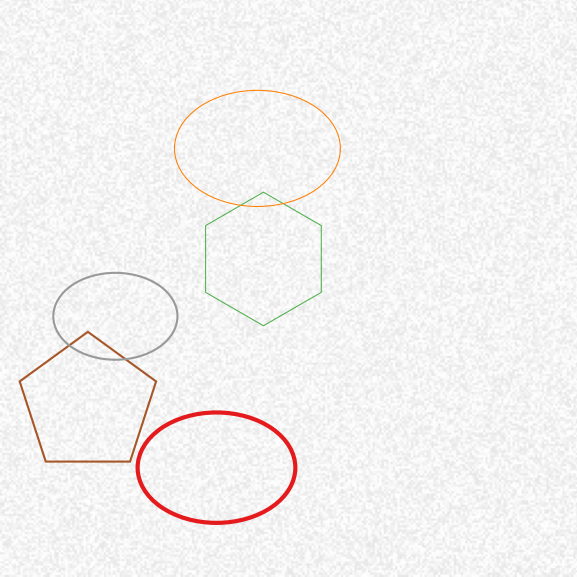[{"shape": "oval", "thickness": 2, "radius": 0.68, "center": [0.375, 0.189]}, {"shape": "hexagon", "thickness": 0.5, "radius": 0.58, "center": [0.456, 0.551]}, {"shape": "oval", "thickness": 0.5, "radius": 0.72, "center": [0.446, 0.742]}, {"shape": "pentagon", "thickness": 1, "radius": 0.62, "center": [0.152, 0.3]}, {"shape": "oval", "thickness": 1, "radius": 0.54, "center": [0.2, 0.451]}]